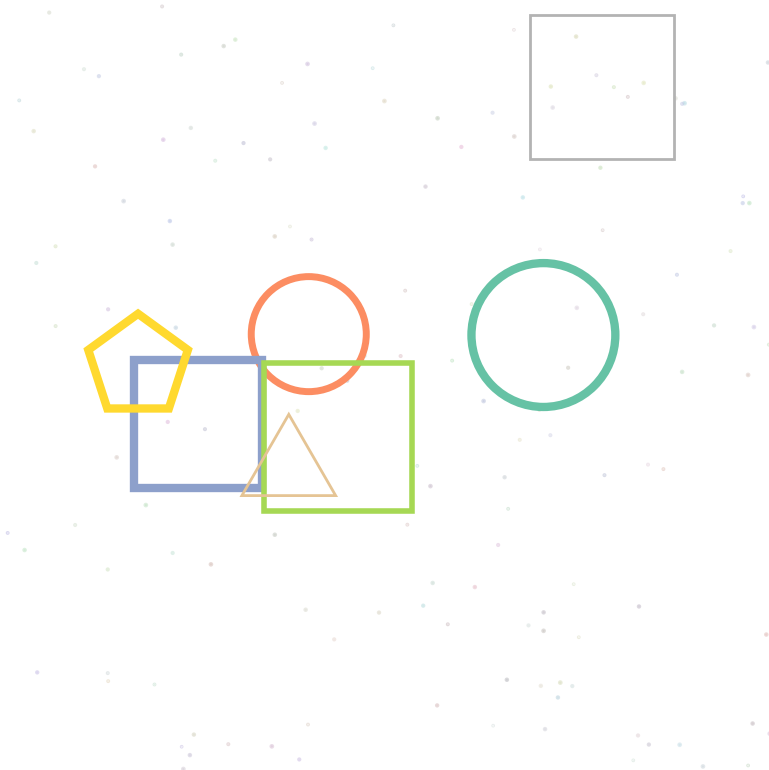[{"shape": "circle", "thickness": 3, "radius": 0.47, "center": [0.706, 0.565]}, {"shape": "circle", "thickness": 2.5, "radius": 0.37, "center": [0.401, 0.566]}, {"shape": "square", "thickness": 3, "radius": 0.42, "center": [0.257, 0.449]}, {"shape": "square", "thickness": 2, "radius": 0.48, "center": [0.439, 0.433]}, {"shape": "pentagon", "thickness": 3, "radius": 0.34, "center": [0.179, 0.525]}, {"shape": "triangle", "thickness": 1, "radius": 0.35, "center": [0.375, 0.392]}, {"shape": "square", "thickness": 1, "radius": 0.47, "center": [0.782, 0.887]}]